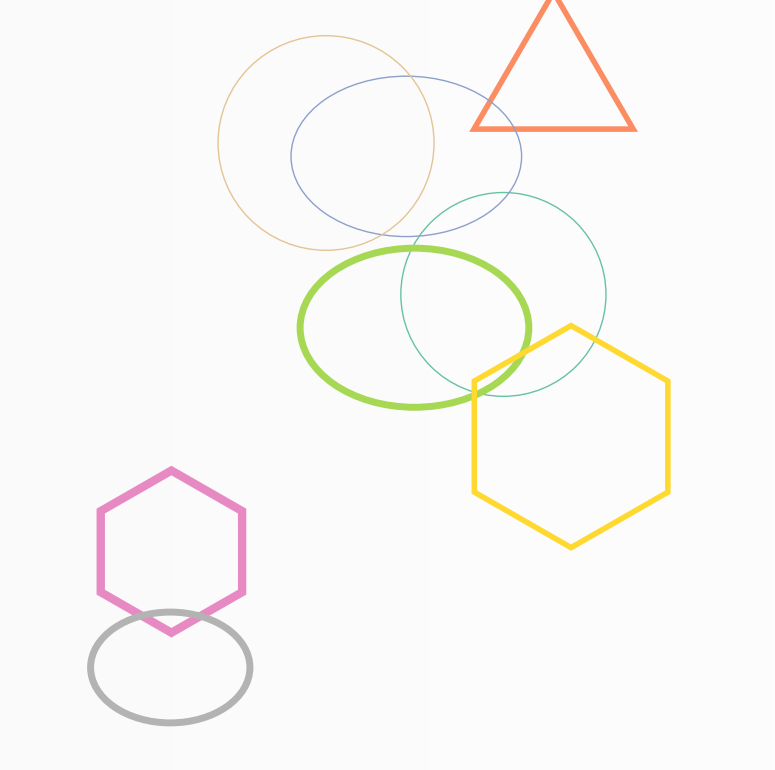[{"shape": "circle", "thickness": 0.5, "radius": 0.66, "center": [0.65, 0.618]}, {"shape": "triangle", "thickness": 2, "radius": 0.59, "center": [0.714, 0.892]}, {"shape": "oval", "thickness": 0.5, "radius": 0.74, "center": [0.524, 0.797]}, {"shape": "hexagon", "thickness": 3, "radius": 0.53, "center": [0.221, 0.284]}, {"shape": "oval", "thickness": 2.5, "radius": 0.74, "center": [0.535, 0.574]}, {"shape": "hexagon", "thickness": 2, "radius": 0.72, "center": [0.737, 0.433]}, {"shape": "circle", "thickness": 0.5, "radius": 0.7, "center": [0.421, 0.814]}, {"shape": "oval", "thickness": 2.5, "radius": 0.51, "center": [0.22, 0.133]}]